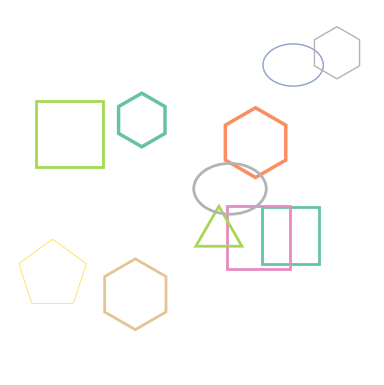[{"shape": "hexagon", "thickness": 2.5, "radius": 0.35, "center": [0.368, 0.688]}, {"shape": "square", "thickness": 2, "radius": 0.37, "center": [0.755, 0.389]}, {"shape": "hexagon", "thickness": 2.5, "radius": 0.45, "center": [0.664, 0.63]}, {"shape": "oval", "thickness": 1, "radius": 0.39, "center": [0.761, 0.831]}, {"shape": "square", "thickness": 2, "radius": 0.41, "center": [0.672, 0.382]}, {"shape": "triangle", "thickness": 2, "radius": 0.35, "center": [0.569, 0.395]}, {"shape": "square", "thickness": 2, "radius": 0.43, "center": [0.181, 0.652]}, {"shape": "pentagon", "thickness": 0.5, "radius": 0.46, "center": [0.137, 0.287]}, {"shape": "hexagon", "thickness": 2, "radius": 0.46, "center": [0.351, 0.236]}, {"shape": "hexagon", "thickness": 1, "radius": 0.34, "center": [0.875, 0.863]}, {"shape": "oval", "thickness": 2, "radius": 0.47, "center": [0.597, 0.51]}]